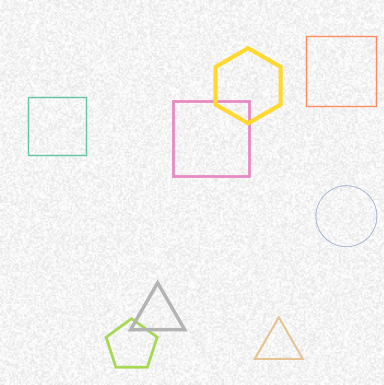[{"shape": "square", "thickness": 1, "radius": 0.38, "center": [0.148, 0.673]}, {"shape": "square", "thickness": 1, "radius": 0.46, "center": [0.887, 0.816]}, {"shape": "circle", "thickness": 0.5, "radius": 0.4, "center": [0.9, 0.438]}, {"shape": "square", "thickness": 2, "radius": 0.49, "center": [0.548, 0.64]}, {"shape": "pentagon", "thickness": 2, "radius": 0.35, "center": [0.342, 0.103]}, {"shape": "hexagon", "thickness": 3, "radius": 0.49, "center": [0.644, 0.777]}, {"shape": "triangle", "thickness": 1.5, "radius": 0.36, "center": [0.724, 0.104]}, {"shape": "triangle", "thickness": 2.5, "radius": 0.4, "center": [0.409, 0.184]}]